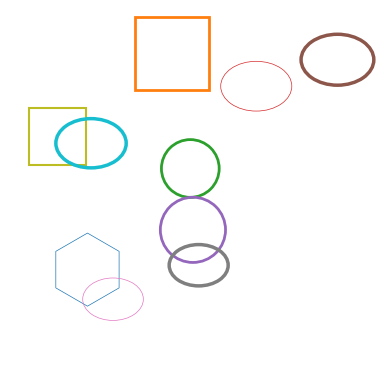[{"shape": "hexagon", "thickness": 0.5, "radius": 0.47, "center": [0.227, 0.3]}, {"shape": "square", "thickness": 2, "radius": 0.48, "center": [0.447, 0.86]}, {"shape": "circle", "thickness": 2, "radius": 0.38, "center": [0.494, 0.562]}, {"shape": "oval", "thickness": 0.5, "radius": 0.46, "center": [0.666, 0.776]}, {"shape": "circle", "thickness": 2, "radius": 0.42, "center": [0.501, 0.403]}, {"shape": "oval", "thickness": 2.5, "radius": 0.47, "center": [0.876, 0.845]}, {"shape": "oval", "thickness": 0.5, "radius": 0.39, "center": [0.294, 0.223]}, {"shape": "oval", "thickness": 2.5, "radius": 0.38, "center": [0.516, 0.311]}, {"shape": "square", "thickness": 1.5, "radius": 0.37, "center": [0.149, 0.645]}, {"shape": "oval", "thickness": 2.5, "radius": 0.46, "center": [0.236, 0.628]}]